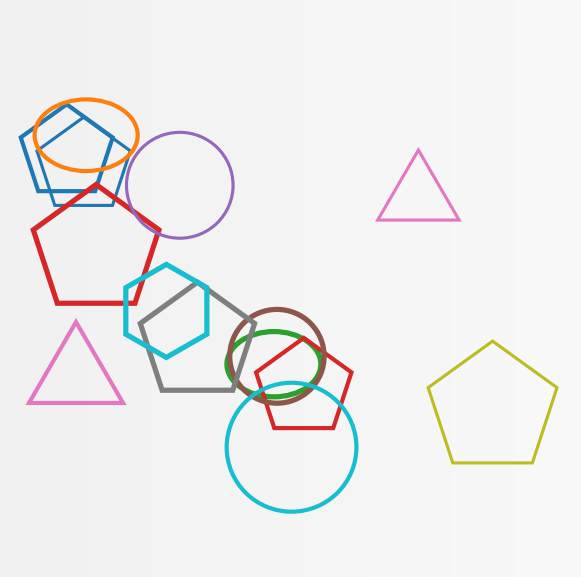[{"shape": "pentagon", "thickness": 1.5, "radius": 0.42, "center": [0.144, 0.712]}, {"shape": "pentagon", "thickness": 2, "radius": 0.42, "center": [0.115, 0.735]}, {"shape": "oval", "thickness": 2, "radius": 0.44, "center": [0.148, 0.765]}, {"shape": "oval", "thickness": 2.5, "radius": 0.4, "center": [0.471, 0.368]}, {"shape": "pentagon", "thickness": 2, "radius": 0.43, "center": [0.523, 0.328]}, {"shape": "pentagon", "thickness": 2.5, "radius": 0.57, "center": [0.165, 0.566]}, {"shape": "circle", "thickness": 1.5, "radius": 0.46, "center": [0.309, 0.678]}, {"shape": "circle", "thickness": 2.5, "radius": 0.41, "center": [0.476, 0.382]}, {"shape": "triangle", "thickness": 1.5, "radius": 0.4, "center": [0.72, 0.658]}, {"shape": "triangle", "thickness": 2, "radius": 0.47, "center": [0.131, 0.348]}, {"shape": "pentagon", "thickness": 2.5, "radius": 0.52, "center": [0.34, 0.407]}, {"shape": "pentagon", "thickness": 1.5, "radius": 0.58, "center": [0.847, 0.292]}, {"shape": "circle", "thickness": 2, "radius": 0.56, "center": [0.502, 0.225]}, {"shape": "hexagon", "thickness": 2.5, "radius": 0.4, "center": [0.286, 0.461]}]